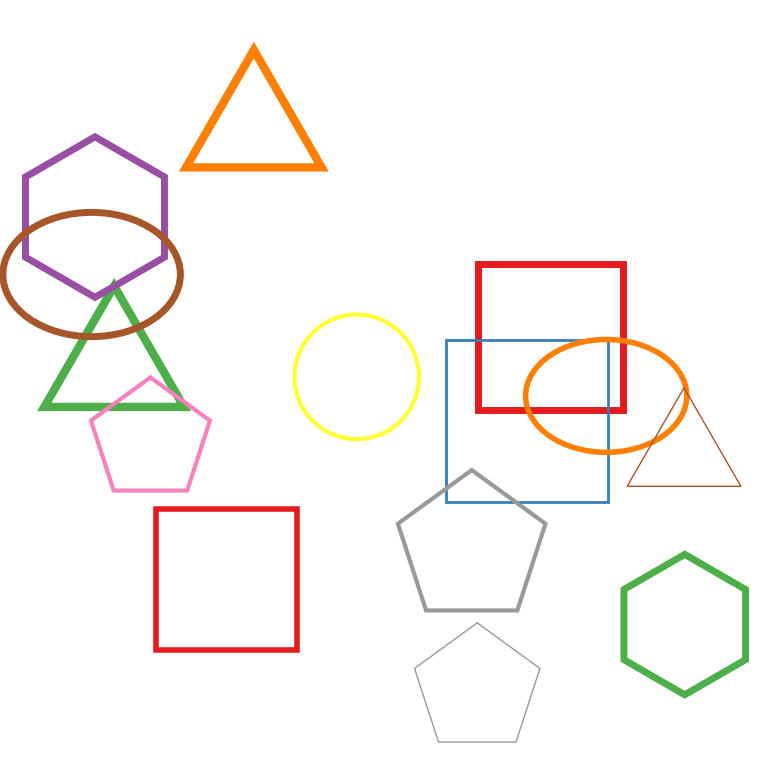[{"shape": "square", "thickness": 2, "radius": 0.46, "center": [0.294, 0.247]}, {"shape": "square", "thickness": 2.5, "radius": 0.47, "center": [0.715, 0.563]}, {"shape": "square", "thickness": 1, "radius": 0.53, "center": [0.685, 0.453]}, {"shape": "hexagon", "thickness": 2.5, "radius": 0.46, "center": [0.889, 0.189]}, {"shape": "triangle", "thickness": 3, "radius": 0.52, "center": [0.148, 0.524]}, {"shape": "hexagon", "thickness": 2.5, "radius": 0.52, "center": [0.123, 0.718]}, {"shape": "triangle", "thickness": 3, "radius": 0.51, "center": [0.33, 0.833]}, {"shape": "oval", "thickness": 2, "radius": 0.52, "center": [0.787, 0.486]}, {"shape": "circle", "thickness": 1.5, "radius": 0.4, "center": [0.463, 0.511]}, {"shape": "oval", "thickness": 2.5, "radius": 0.58, "center": [0.119, 0.644]}, {"shape": "triangle", "thickness": 0.5, "radius": 0.43, "center": [0.888, 0.411]}, {"shape": "pentagon", "thickness": 1.5, "radius": 0.41, "center": [0.195, 0.429]}, {"shape": "pentagon", "thickness": 1.5, "radius": 0.5, "center": [0.613, 0.289]}, {"shape": "pentagon", "thickness": 0.5, "radius": 0.43, "center": [0.62, 0.105]}]